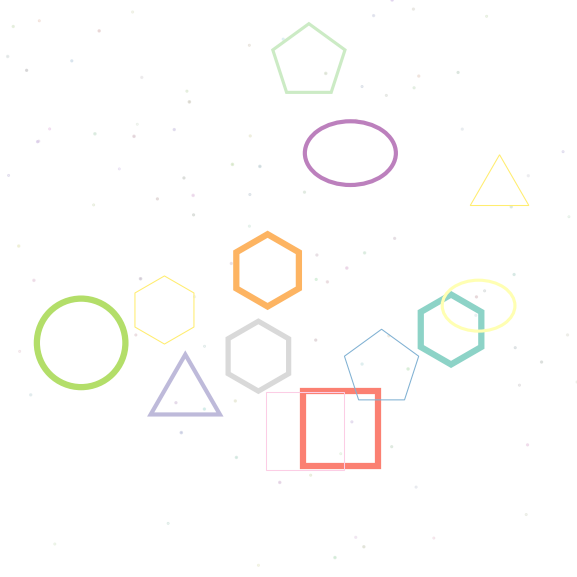[{"shape": "hexagon", "thickness": 3, "radius": 0.3, "center": [0.781, 0.429]}, {"shape": "oval", "thickness": 1.5, "radius": 0.31, "center": [0.829, 0.47]}, {"shape": "triangle", "thickness": 2, "radius": 0.35, "center": [0.321, 0.316]}, {"shape": "square", "thickness": 3, "radius": 0.32, "center": [0.59, 0.257]}, {"shape": "pentagon", "thickness": 0.5, "radius": 0.34, "center": [0.661, 0.361]}, {"shape": "hexagon", "thickness": 3, "radius": 0.31, "center": [0.463, 0.531]}, {"shape": "circle", "thickness": 3, "radius": 0.38, "center": [0.141, 0.405]}, {"shape": "square", "thickness": 0.5, "radius": 0.34, "center": [0.529, 0.253]}, {"shape": "hexagon", "thickness": 2.5, "radius": 0.3, "center": [0.447, 0.382]}, {"shape": "oval", "thickness": 2, "radius": 0.39, "center": [0.607, 0.734]}, {"shape": "pentagon", "thickness": 1.5, "radius": 0.33, "center": [0.535, 0.892]}, {"shape": "hexagon", "thickness": 0.5, "radius": 0.29, "center": [0.285, 0.462]}, {"shape": "triangle", "thickness": 0.5, "radius": 0.29, "center": [0.865, 0.673]}]